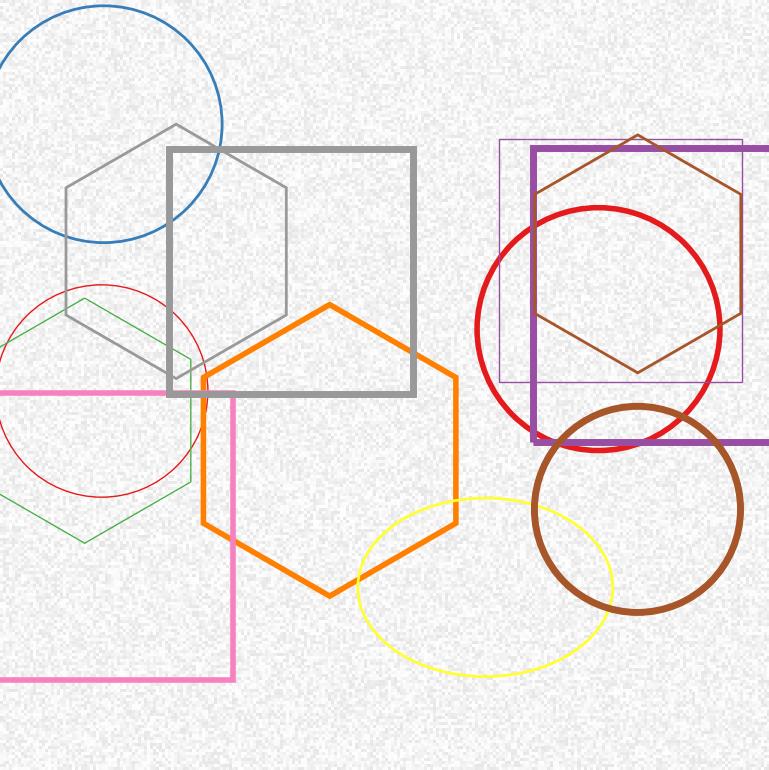[{"shape": "circle", "thickness": 2, "radius": 0.79, "center": [0.777, 0.573]}, {"shape": "circle", "thickness": 0.5, "radius": 0.69, "center": [0.132, 0.492]}, {"shape": "circle", "thickness": 1, "radius": 0.77, "center": [0.135, 0.839]}, {"shape": "hexagon", "thickness": 0.5, "radius": 0.8, "center": [0.11, 0.454]}, {"shape": "square", "thickness": 2.5, "radius": 0.96, "center": [0.883, 0.617]}, {"shape": "square", "thickness": 0.5, "radius": 0.79, "center": [0.806, 0.661]}, {"shape": "hexagon", "thickness": 2, "radius": 0.95, "center": [0.428, 0.415]}, {"shape": "oval", "thickness": 1, "radius": 0.83, "center": [0.63, 0.237]}, {"shape": "hexagon", "thickness": 1, "radius": 0.77, "center": [0.828, 0.67]}, {"shape": "circle", "thickness": 2.5, "radius": 0.67, "center": [0.828, 0.338]}, {"shape": "square", "thickness": 2, "radius": 0.93, "center": [0.116, 0.303]}, {"shape": "hexagon", "thickness": 1, "radius": 0.83, "center": [0.229, 0.674]}, {"shape": "square", "thickness": 2.5, "radius": 0.79, "center": [0.378, 0.647]}]